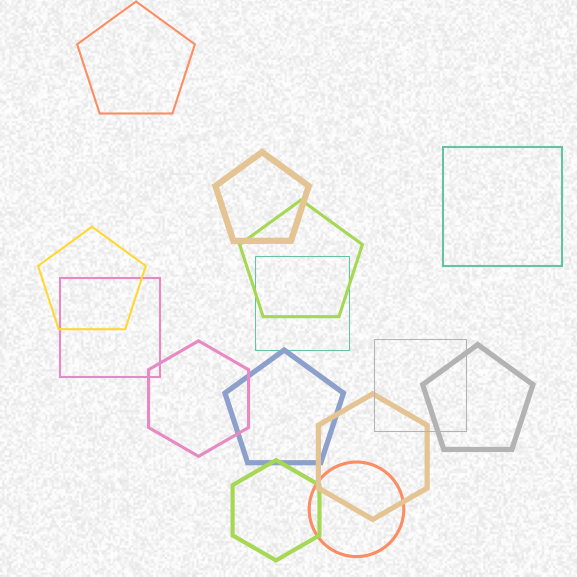[{"shape": "square", "thickness": 0.5, "radius": 0.41, "center": [0.522, 0.475]}, {"shape": "square", "thickness": 1, "radius": 0.51, "center": [0.87, 0.641]}, {"shape": "pentagon", "thickness": 1, "radius": 0.54, "center": [0.236, 0.889]}, {"shape": "circle", "thickness": 1.5, "radius": 0.41, "center": [0.617, 0.117]}, {"shape": "pentagon", "thickness": 2.5, "radius": 0.54, "center": [0.492, 0.285]}, {"shape": "square", "thickness": 1, "radius": 0.43, "center": [0.191, 0.432]}, {"shape": "hexagon", "thickness": 1.5, "radius": 0.5, "center": [0.344, 0.309]}, {"shape": "pentagon", "thickness": 1.5, "radius": 0.56, "center": [0.521, 0.541]}, {"shape": "hexagon", "thickness": 2, "radius": 0.43, "center": [0.478, 0.116]}, {"shape": "pentagon", "thickness": 1, "radius": 0.49, "center": [0.159, 0.508]}, {"shape": "hexagon", "thickness": 2.5, "radius": 0.54, "center": [0.645, 0.208]}, {"shape": "pentagon", "thickness": 3, "radius": 0.42, "center": [0.454, 0.651]}, {"shape": "square", "thickness": 0.5, "radius": 0.4, "center": [0.727, 0.333]}, {"shape": "pentagon", "thickness": 2.5, "radius": 0.5, "center": [0.827, 0.302]}]